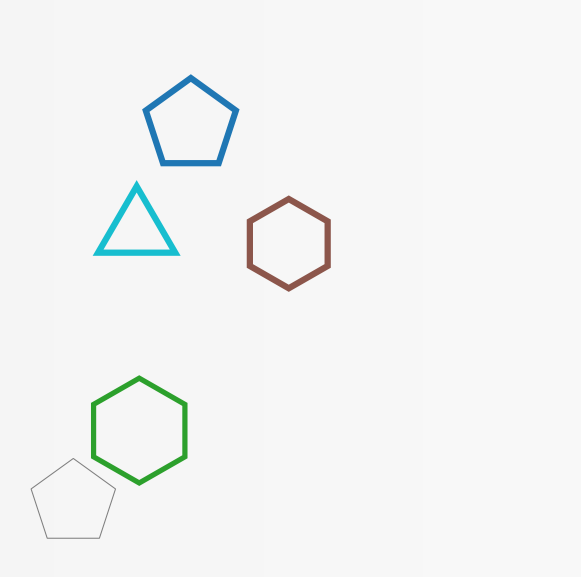[{"shape": "pentagon", "thickness": 3, "radius": 0.41, "center": [0.328, 0.782]}, {"shape": "hexagon", "thickness": 2.5, "radius": 0.45, "center": [0.24, 0.254]}, {"shape": "hexagon", "thickness": 3, "radius": 0.39, "center": [0.497, 0.577]}, {"shape": "pentagon", "thickness": 0.5, "radius": 0.38, "center": [0.126, 0.129]}, {"shape": "triangle", "thickness": 3, "radius": 0.38, "center": [0.235, 0.6]}]